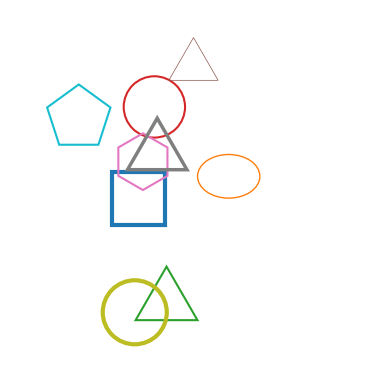[{"shape": "square", "thickness": 3, "radius": 0.34, "center": [0.361, 0.484]}, {"shape": "oval", "thickness": 1, "radius": 0.4, "center": [0.594, 0.542]}, {"shape": "triangle", "thickness": 1.5, "radius": 0.46, "center": [0.433, 0.215]}, {"shape": "circle", "thickness": 1.5, "radius": 0.4, "center": [0.401, 0.722]}, {"shape": "triangle", "thickness": 0.5, "radius": 0.37, "center": [0.503, 0.828]}, {"shape": "hexagon", "thickness": 1.5, "radius": 0.37, "center": [0.371, 0.58]}, {"shape": "triangle", "thickness": 2.5, "radius": 0.45, "center": [0.408, 0.604]}, {"shape": "circle", "thickness": 3, "radius": 0.42, "center": [0.35, 0.189]}, {"shape": "pentagon", "thickness": 1.5, "radius": 0.43, "center": [0.205, 0.694]}]